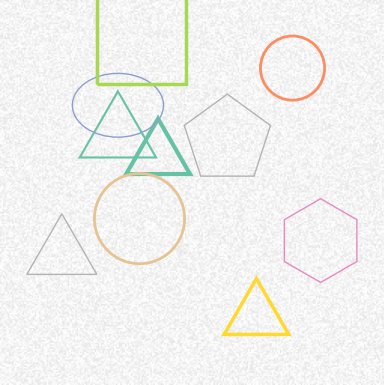[{"shape": "triangle", "thickness": 3, "radius": 0.48, "center": [0.411, 0.596]}, {"shape": "triangle", "thickness": 1.5, "radius": 0.57, "center": [0.306, 0.648]}, {"shape": "circle", "thickness": 2, "radius": 0.42, "center": [0.76, 0.823]}, {"shape": "oval", "thickness": 1, "radius": 0.59, "center": [0.306, 0.727]}, {"shape": "hexagon", "thickness": 1, "radius": 0.54, "center": [0.833, 0.375]}, {"shape": "square", "thickness": 2.5, "radius": 0.58, "center": [0.368, 0.897]}, {"shape": "triangle", "thickness": 2.5, "radius": 0.48, "center": [0.666, 0.18]}, {"shape": "circle", "thickness": 2, "radius": 0.59, "center": [0.362, 0.432]}, {"shape": "pentagon", "thickness": 1, "radius": 0.59, "center": [0.591, 0.638]}, {"shape": "triangle", "thickness": 1, "radius": 0.52, "center": [0.161, 0.34]}]